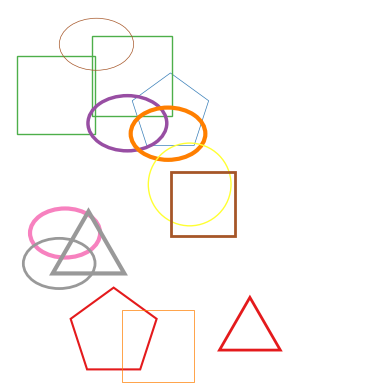[{"shape": "triangle", "thickness": 2, "radius": 0.46, "center": [0.649, 0.136]}, {"shape": "pentagon", "thickness": 1.5, "radius": 0.59, "center": [0.295, 0.136]}, {"shape": "pentagon", "thickness": 0.5, "radius": 0.52, "center": [0.443, 0.706]}, {"shape": "square", "thickness": 1, "radius": 0.52, "center": [0.342, 0.803]}, {"shape": "square", "thickness": 1, "radius": 0.51, "center": [0.145, 0.752]}, {"shape": "oval", "thickness": 2.5, "radius": 0.51, "center": [0.331, 0.68]}, {"shape": "square", "thickness": 0.5, "radius": 0.47, "center": [0.41, 0.101]}, {"shape": "oval", "thickness": 3, "radius": 0.48, "center": [0.436, 0.653]}, {"shape": "circle", "thickness": 1, "radius": 0.54, "center": [0.493, 0.521]}, {"shape": "square", "thickness": 2, "radius": 0.42, "center": [0.527, 0.47]}, {"shape": "oval", "thickness": 0.5, "radius": 0.48, "center": [0.251, 0.885]}, {"shape": "oval", "thickness": 3, "radius": 0.46, "center": [0.169, 0.395]}, {"shape": "triangle", "thickness": 3, "radius": 0.54, "center": [0.23, 0.343]}, {"shape": "oval", "thickness": 2, "radius": 0.47, "center": [0.154, 0.316]}]